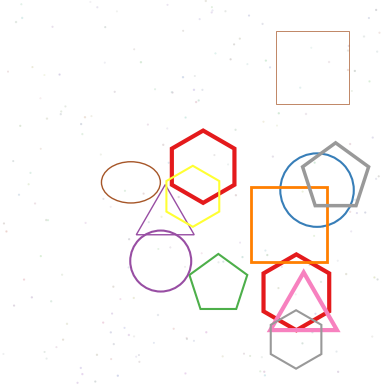[{"shape": "hexagon", "thickness": 3, "radius": 0.49, "center": [0.77, 0.241]}, {"shape": "hexagon", "thickness": 3, "radius": 0.47, "center": [0.528, 0.567]}, {"shape": "circle", "thickness": 1.5, "radius": 0.48, "center": [0.823, 0.506]}, {"shape": "pentagon", "thickness": 1.5, "radius": 0.4, "center": [0.567, 0.261]}, {"shape": "circle", "thickness": 1.5, "radius": 0.4, "center": [0.417, 0.322]}, {"shape": "triangle", "thickness": 1, "radius": 0.43, "center": [0.429, 0.434]}, {"shape": "square", "thickness": 2, "radius": 0.49, "center": [0.75, 0.417]}, {"shape": "hexagon", "thickness": 1.5, "radius": 0.4, "center": [0.501, 0.49]}, {"shape": "square", "thickness": 0.5, "radius": 0.47, "center": [0.811, 0.825]}, {"shape": "oval", "thickness": 1, "radius": 0.38, "center": [0.34, 0.526]}, {"shape": "triangle", "thickness": 3, "radius": 0.5, "center": [0.789, 0.193]}, {"shape": "pentagon", "thickness": 2.5, "radius": 0.45, "center": [0.872, 0.539]}, {"shape": "hexagon", "thickness": 1.5, "radius": 0.38, "center": [0.769, 0.118]}]